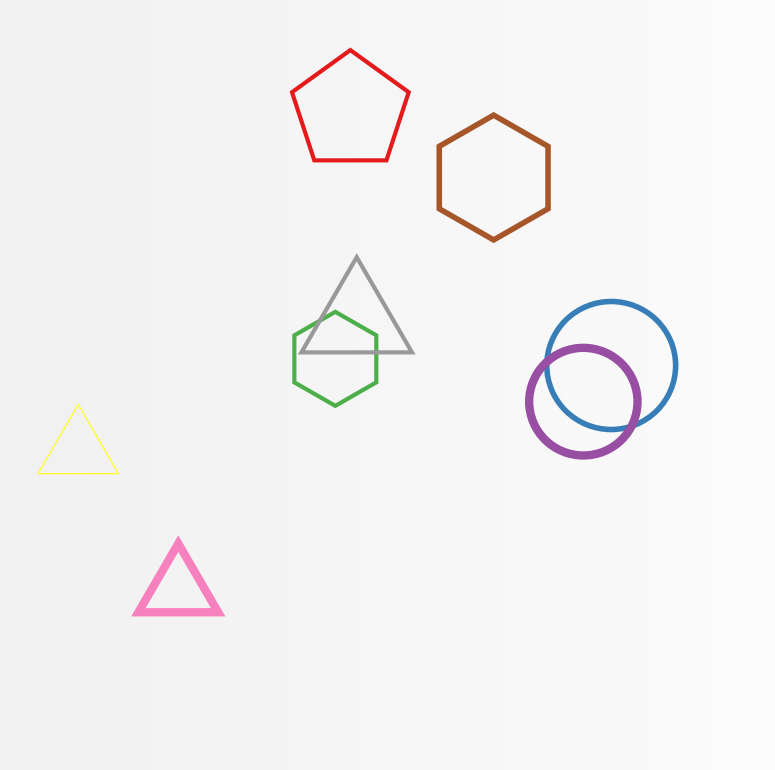[{"shape": "pentagon", "thickness": 1.5, "radius": 0.4, "center": [0.452, 0.856]}, {"shape": "circle", "thickness": 2, "radius": 0.42, "center": [0.789, 0.525]}, {"shape": "hexagon", "thickness": 1.5, "radius": 0.31, "center": [0.433, 0.534]}, {"shape": "circle", "thickness": 3, "radius": 0.35, "center": [0.753, 0.478]}, {"shape": "triangle", "thickness": 0.5, "radius": 0.3, "center": [0.101, 0.415]}, {"shape": "hexagon", "thickness": 2, "radius": 0.41, "center": [0.637, 0.769]}, {"shape": "triangle", "thickness": 3, "radius": 0.3, "center": [0.23, 0.235]}, {"shape": "triangle", "thickness": 1.5, "radius": 0.41, "center": [0.46, 0.584]}]